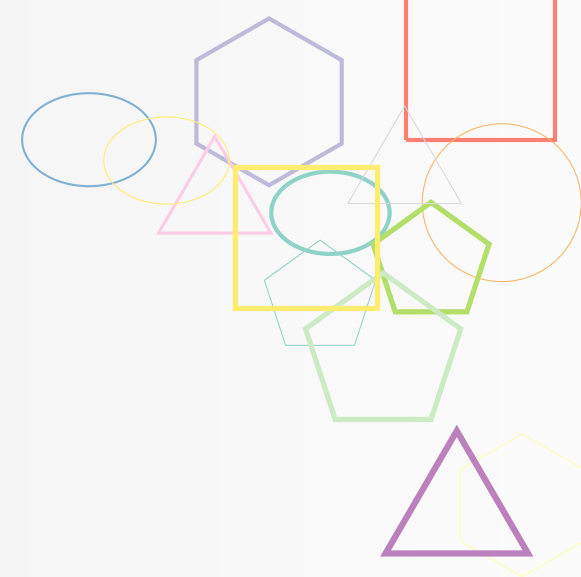[{"shape": "oval", "thickness": 2, "radius": 0.51, "center": [0.569, 0.631]}, {"shape": "pentagon", "thickness": 0.5, "radius": 0.5, "center": [0.551, 0.483]}, {"shape": "hexagon", "thickness": 0.5, "radius": 0.62, "center": [0.898, 0.124]}, {"shape": "hexagon", "thickness": 2, "radius": 0.72, "center": [0.463, 0.823]}, {"shape": "square", "thickness": 2, "radius": 0.64, "center": [0.827, 0.885]}, {"shape": "oval", "thickness": 1, "radius": 0.58, "center": [0.153, 0.757]}, {"shape": "circle", "thickness": 0.5, "radius": 0.68, "center": [0.863, 0.648]}, {"shape": "pentagon", "thickness": 2.5, "radius": 0.52, "center": [0.742, 0.544]}, {"shape": "triangle", "thickness": 1.5, "radius": 0.56, "center": [0.369, 0.651]}, {"shape": "triangle", "thickness": 0.5, "radius": 0.56, "center": [0.696, 0.703]}, {"shape": "triangle", "thickness": 3, "radius": 0.71, "center": [0.786, 0.112]}, {"shape": "pentagon", "thickness": 2.5, "radius": 0.7, "center": [0.659, 0.386]}, {"shape": "oval", "thickness": 0.5, "radius": 0.54, "center": [0.286, 0.721]}, {"shape": "square", "thickness": 2.5, "radius": 0.61, "center": [0.526, 0.588]}]